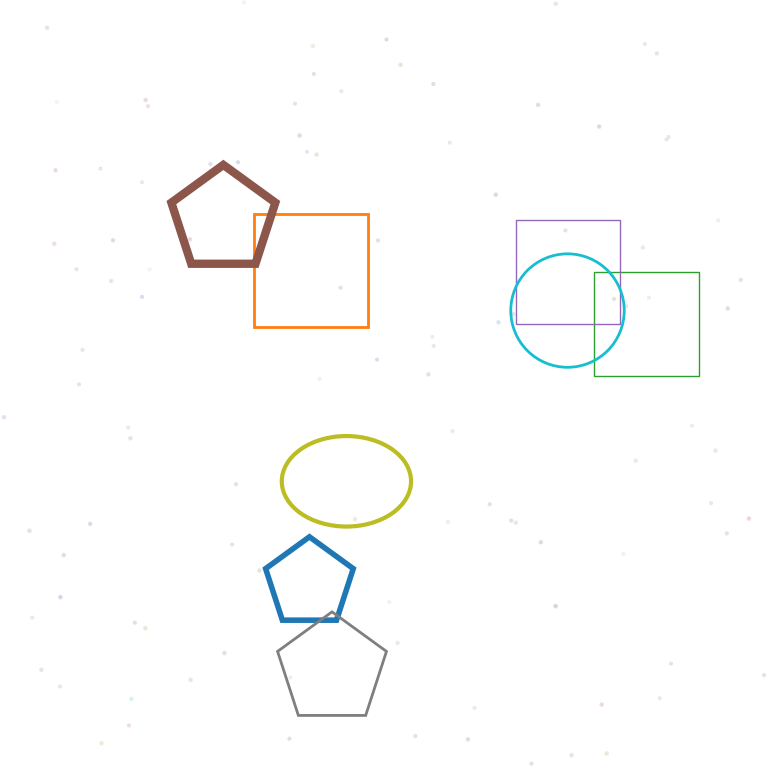[{"shape": "pentagon", "thickness": 2, "radius": 0.3, "center": [0.402, 0.243]}, {"shape": "square", "thickness": 1, "radius": 0.37, "center": [0.404, 0.649]}, {"shape": "square", "thickness": 0.5, "radius": 0.34, "center": [0.84, 0.579]}, {"shape": "square", "thickness": 0.5, "radius": 0.34, "center": [0.738, 0.647]}, {"shape": "pentagon", "thickness": 3, "radius": 0.35, "center": [0.29, 0.715]}, {"shape": "pentagon", "thickness": 1, "radius": 0.37, "center": [0.431, 0.131]}, {"shape": "oval", "thickness": 1.5, "radius": 0.42, "center": [0.45, 0.375]}, {"shape": "circle", "thickness": 1, "radius": 0.37, "center": [0.737, 0.597]}]